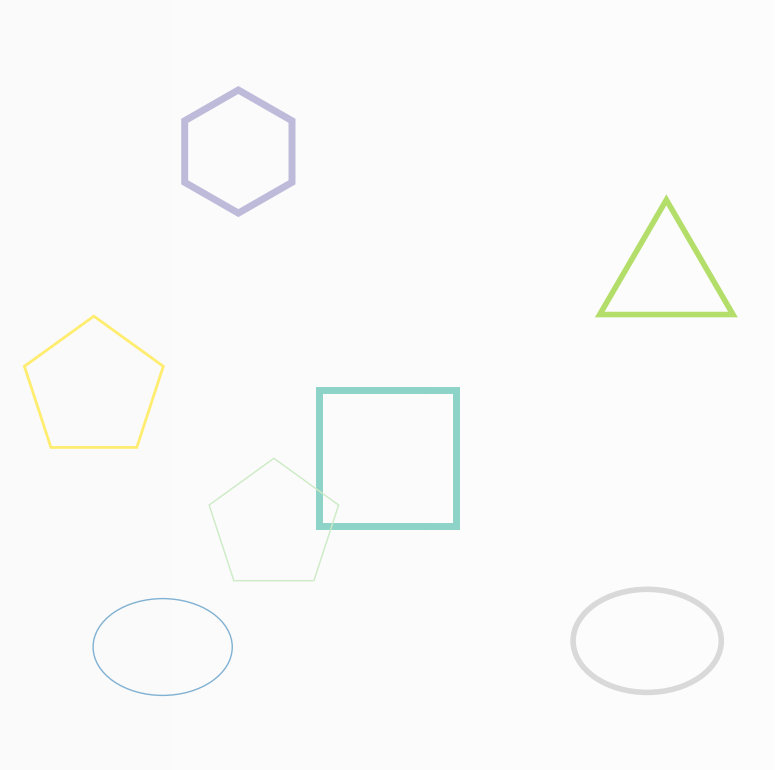[{"shape": "square", "thickness": 2.5, "radius": 0.44, "center": [0.5, 0.406]}, {"shape": "hexagon", "thickness": 2.5, "radius": 0.4, "center": [0.308, 0.803]}, {"shape": "oval", "thickness": 0.5, "radius": 0.45, "center": [0.21, 0.16]}, {"shape": "triangle", "thickness": 2, "radius": 0.5, "center": [0.86, 0.641]}, {"shape": "oval", "thickness": 2, "radius": 0.48, "center": [0.835, 0.168]}, {"shape": "pentagon", "thickness": 0.5, "radius": 0.44, "center": [0.353, 0.317]}, {"shape": "pentagon", "thickness": 1, "radius": 0.47, "center": [0.121, 0.495]}]